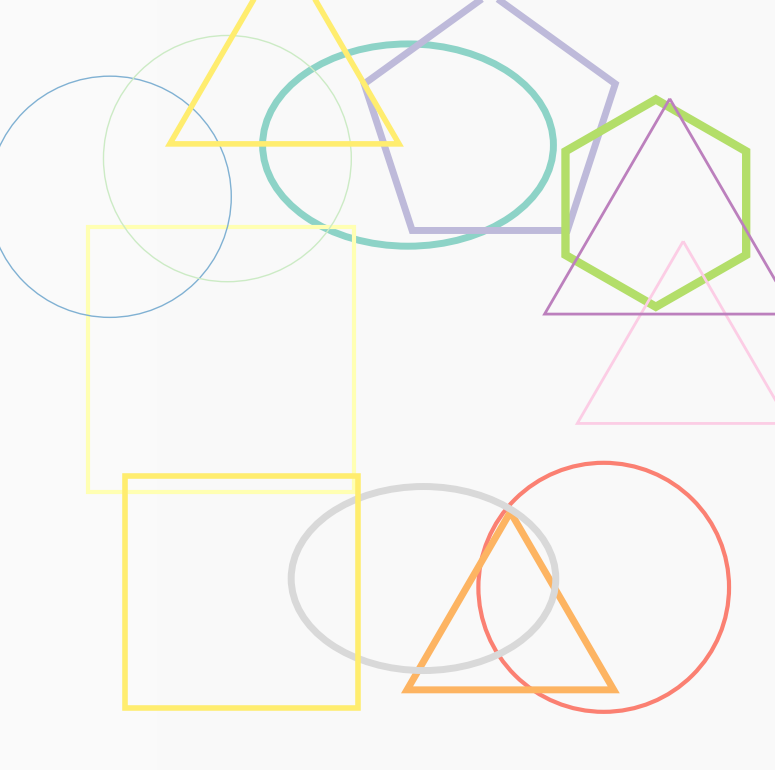[{"shape": "oval", "thickness": 2.5, "radius": 0.94, "center": [0.526, 0.812]}, {"shape": "square", "thickness": 1.5, "radius": 0.86, "center": [0.285, 0.533]}, {"shape": "pentagon", "thickness": 2.5, "radius": 0.85, "center": [0.632, 0.838]}, {"shape": "circle", "thickness": 1.5, "radius": 0.81, "center": [0.779, 0.237]}, {"shape": "circle", "thickness": 0.5, "radius": 0.78, "center": [0.142, 0.744]}, {"shape": "triangle", "thickness": 2.5, "radius": 0.77, "center": [0.659, 0.181]}, {"shape": "hexagon", "thickness": 3, "radius": 0.67, "center": [0.846, 0.736]}, {"shape": "triangle", "thickness": 1, "radius": 0.79, "center": [0.882, 0.529]}, {"shape": "oval", "thickness": 2.5, "radius": 0.85, "center": [0.546, 0.249]}, {"shape": "triangle", "thickness": 1, "radius": 0.93, "center": [0.864, 0.685]}, {"shape": "circle", "thickness": 0.5, "radius": 0.8, "center": [0.293, 0.794]}, {"shape": "square", "thickness": 2, "radius": 0.75, "center": [0.311, 0.231]}, {"shape": "triangle", "thickness": 2, "radius": 0.85, "center": [0.367, 0.898]}]